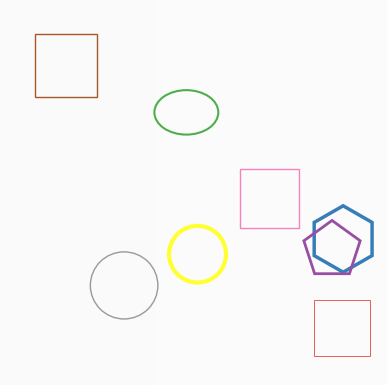[{"shape": "square", "thickness": 0.5, "radius": 0.36, "center": [0.883, 0.149]}, {"shape": "hexagon", "thickness": 2.5, "radius": 0.43, "center": [0.886, 0.379]}, {"shape": "oval", "thickness": 1.5, "radius": 0.41, "center": [0.481, 0.708]}, {"shape": "pentagon", "thickness": 2, "radius": 0.38, "center": [0.857, 0.351]}, {"shape": "circle", "thickness": 3, "radius": 0.37, "center": [0.51, 0.34]}, {"shape": "square", "thickness": 1, "radius": 0.4, "center": [0.17, 0.83]}, {"shape": "square", "thickness": 1, "radius": 0.39, "center": [0.696, 0.485]}, {"shape": "circle", "thickness": 1, "radius": 0.44, "center": [0.32, 0.259]}]